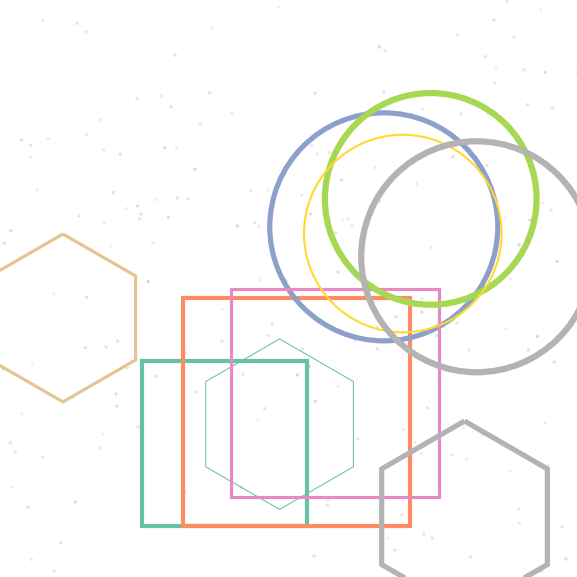[{"shape": "hexagon", "thickness": 0.5, "radius": 0.74, "center": [0.484, 0.265]}, {"shape": "square", "thickness": 2, "radius": 0.71, "center": [0.388, 0.231]}, {"shape": "square", "thickness": 2, "radius": 0.99, "center": [0.514, 0.285]}, {"shape": "circle", "thickness": 2.5, "radius": 0.99, "center": [0.665, 0.606]}, {"shape": "square", "thickness": 1.5, "radius": 0.9, "center": [0.58, 0.319]}, {"shape": "circle", "thickness": 3, "radius": 0.92, "center": [0.746, 0.655]}, {"shape": "circle", "thickness": 1, "radius": 0.86, "center": [0.697, 0.595]}, {"shape": "hexagon", "thickness": 1.5, "radius": 0.73, "center": [0.109, 0.449]}, {"shape": "hexagon", "thickness": 2.5, "radius": 0.83, "center": [0.804, 0.104]}, {"shape": "circle", "thickness": 3, "radius": 1.0, "center": [0.825, 0.555]}]